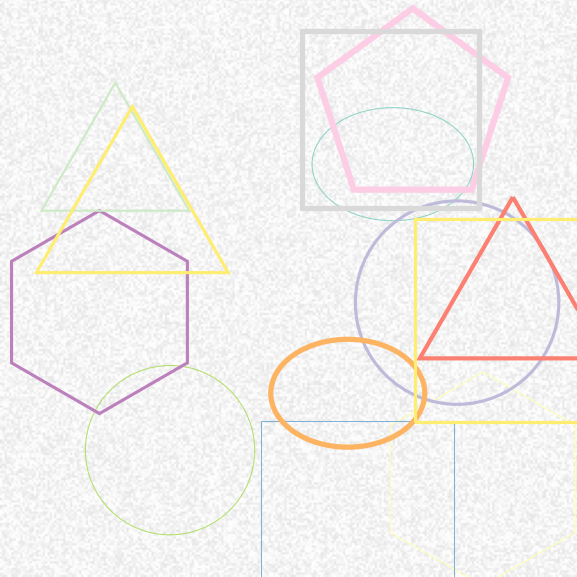[{"shape": "oval", "thickness": 0.5, "radius": 0.7, "center": [0.68, 0.715]}, {"shape": "hexagon", "thickness": 0.5, "radius": 0.93, "center": [0.836, 0.17]}, {"shape": "circle", "thickness": 1.5, "radius": 0.88, "center": [0.791, 0.475]}, {"shape": "triangle", "thickness": 2, "radius": 0.93, "center": [0.888, 0.472]}, {"shape": "square", "thickness": 0.5, "radius": 0.83, "center": [0.619, 0.103]}, {"shape": "oval", "thickness": 2.5, "radius": 0.67, "center": [0.602, 0.318]}, {"shape": "circle", "thickness": 0.5, "radius": 0.73, "center": [0.294, 0.22]}, {"shape": "pentagon", "thickness": 3, "radius": 0.87, "center": [0.715, 0.811]}, {"shape": "square", "thickness": 2.5, "radius": 0.77, "center": [0.676, 0.793]}, {"shape": "hexagon", "thickness": 1.5, "radius": 0.88, "center": [0.172, 0.459]}, {"shape": "triangle", "thickness": 1, "radius": 0.74, "center": [0.2, 0.708]}, {"shape": "triangle", "thickness": 1.5, "radius": 0.96, "center": [0.229, 0.623]}, {"shape": "square", "thickness": 1.5, "radius": 0.88, "center": [0.894, 0.444]}]